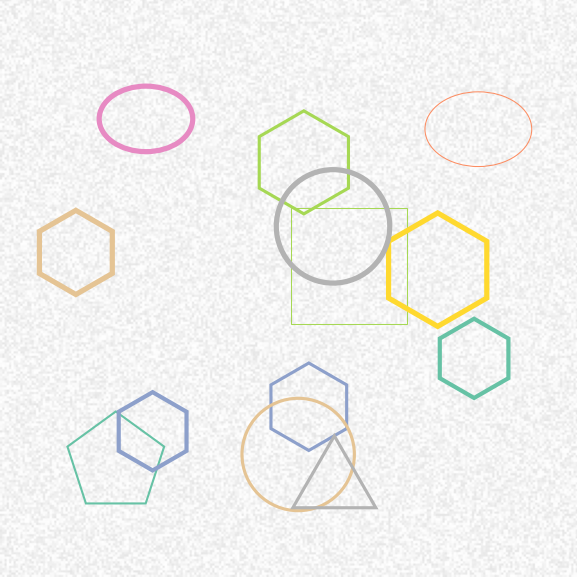[{"shape": "pentagon", "thickness": 1, "radius": 0.44, "center": [0.201, 0.199]}, {"shape": "hexagon", "thickness": 2, "radius": 0.34, "center": [0.821, 0.379]}, {"shape": "oval", "thickness": 0.5, "radius": 0.46, "center": [0.828, 0.775]}, {"shape": "hexagon", "thickness": 1.5, "radius": 0.38, "center": [0.535, 0.295]}, {"shape": "hexagon", "thickness": 2, "radius": 0.34, "center": [0.264, 0.252]}, {"shape": "oval", "thickness": 2.5, "radius": 0.41, "center": [0.253, 0.793]}, {"shape": "hexagon", "thickness": 1.5, "radius": 0.45, "center": [0.526, 0.718]}, {"shape": "square", "thickness": 0.5, "radius": 0.5, "center": [0.604, 0.538]}, {"shape": "hexagon", "thickness": 2.5, "radius": 0.49, "center": [0.758, 0.532]}, {"shape": "circle", "thickness": 1.5, "radius": 0.49, "center": [0.516, 0.212]}, {"shape": "hexagon", "thickness": 2.5, "radius": 0.36, "center": [0.131, 0.562]}, {"shape": "circle", "thickness": 2.5, "radius": 0.49, "center": [0.577, 0.607]}, {"shape": "triangle", "thickness": 1.5, "radius": 0.41, "center": [0.579, 0.161]}]